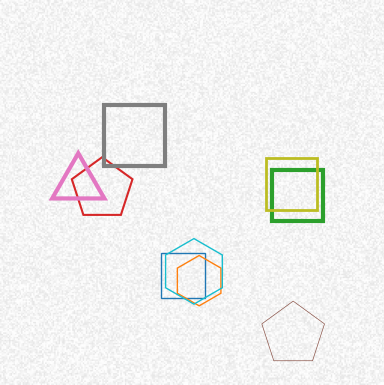[{"shape": "square", "thickness": 1, "radius": 0.29, "center": [0.475, 0.283]}, {"shape": "hexagon", "thickness": 1, "radius": 0.33, "center": [0.517, 0.271]}, {"shape": "square", "thickness": 3, "radius": 0.33, "center": [0.773, 0.492]}, {"shape": "pentagon", "thickness": 1.5, "radius": 0.41, "center": [0.265, 0.509]}, {"shape": "pentagon", "thickness": 0.5, "radius": 0.43, "center": [0.761, 0.132]}, {"shape": "triangle", "thickness": 3, "radius": 0.39, "center": [0.203, 0.524]}, {"shape": "square", "thickness": 3, "radius": 0.4, "center": [0.349, 0.648]}, {"shape": "square", "thickness": 2, "radius": 0.33, "center": [0.757, 0.522]}, {"shape": "hexagon", "thickness": 1, "radius": 0.43, "center": [0.504, 0.295]}]